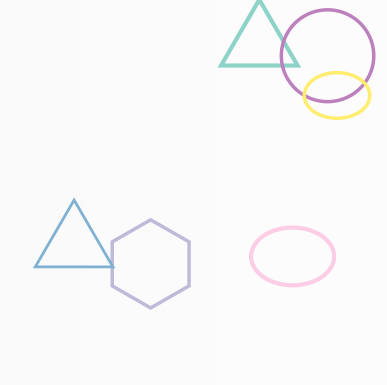[{"shape": "triangle", "thickness": 3, "radius": 0.57, "center": [0.669, 0.887]}, {"shape": "hexagon", "thickness": 2.5, "radius": 0.57, "center": [0.389, 0.315]}, {"shape": "triangle", "thickness": 2, "radius": 0.58, "center": [0.191, 0.365]}, {"shape": "oval", "thickness": 3, "radius": 0.54, "center": [0.755, 0.334]}, {"shape": "circle", "thickness": 2.5, "radius": 0.6, "center": [0.845, 0.855]}, {"shape": "oval", "thickness": 2.5, "radius": 0.42, "center": [0.87, 0.752]}]